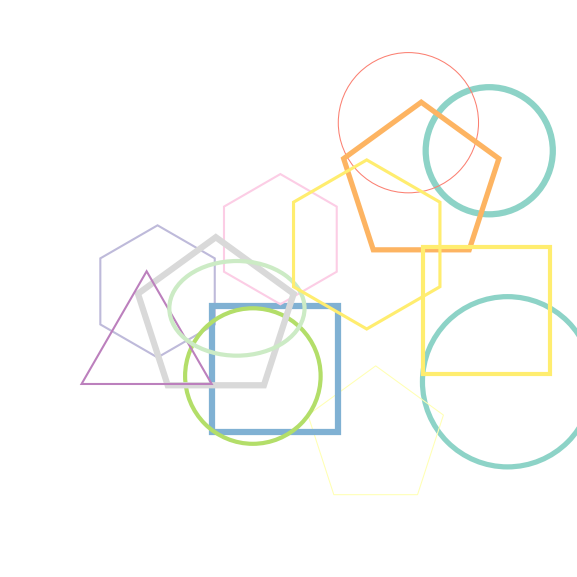[{"shape": "circle", "thickness": 2.5, "radius": 0.74, "center": [0.879, 0.338]}, {"shape": "circle", "thickness": 3, "radius": 0.55, "center": [0.847, 0.738]}, {"shape": "pentagon", "thickness": 0.5, "radius": 0.62, "center": [0.651, 0.242]}, {"shape": "hexagon", "thickness": 1, "radius": 0.57, "center": [0.273, 0.495]}, {"shape": "circle", "thickness": 0.5, "radius": 0.61, "center": [0.707, 0.787]}, {"shape": "square", "thickness": 3, "radius": 0.55, "center": [0.476, 0.36]}, {"shape": "pentagon", "thickness": 2.5, "radius": 0.71, "center": [0.729, 0.681]}, {"shape": "circle", "thickness": 2, "radius": 0.59, "center": [0.438, 0.348]}, {"shape": "hexagon", "thickness": 1, "radius": 0.56, "center": [0.485, 0.585]}, {"shape": "pentagon", "thickness": 3, "radius": 0.71, "center": [0.374, 0.447]}, {"shape": "triangle", "thickness": 1, "radius": 0.65, "center": [0.254, 0.399]}, {"shape": "oval", "thickness": 2, "radius": 0.59, "center": [0.41, 0.465]}, {"shape": "square", "thickness": 2, "radius": 0.55, "center": [0.843, 0.461]}, {"shape": "hexagon", "thickness": 1.5, "radius": 0.73, "center": [0.635, 0.576]}]